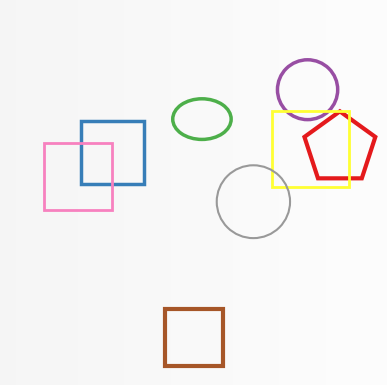[{"shape": "pentagon", "thickness": 3, "radius": 0.48, "center": [0.877, 0.615]}, {"shape": "square", "thickness": 2.5, "radius": 0.4, "center": [0.29, 0.604]}, {"shape": "oval", "thickness": 2.5, "radius": 0.38, "center": [0.521, 0.691]}, {"shape": "circle", "thickness": 2.5, "radius": 0.39, "center": [0.794, 0.767]}, {"shape": "square", "thickness": 2, "radius": 0.49, "center": [0.802, 0.613]}, {"shape": "square", "thickness": 3, "radius": 0.37, "center": [0.501, 0.123]}, {"shape": "square", "thickness": 2, "radius": 0.44, "center": [0.201, 0.541]}, {"shape": "circle", "thickness": 1.5, "radius": 0.47, "center": [0.654, 0.476]}]